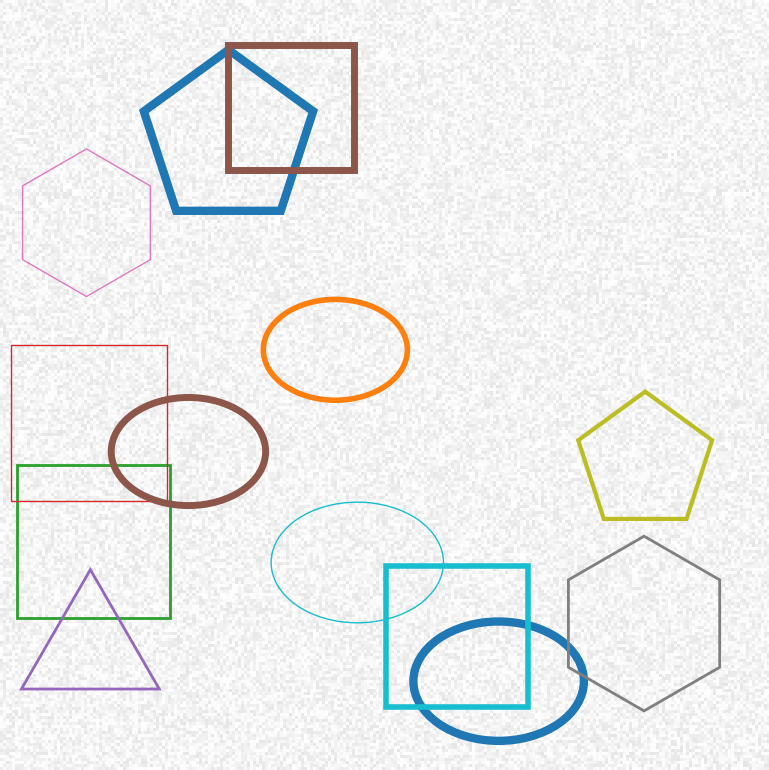[{"shape": "oval", "thickness": 3, "radius": 0.55, "center": [0.648, 0.115]}, {"shape": "pentagon", "thickness": 3, "radius": 0.58, "center": [0.297, 0.82]}, {"shape": "oval", "thickness": 2, "radius": 0.47, "center": [0.436, 0.546]}, {"shape": "square", "thickness": 1, "radius": 0.5, "center": [0.121, 0.297]}, {"shape": "square", "thickness": 0.5, "radius": 0.51, "center": [0.116, 0.451]}, {"shape": "triangle", "thickness": 1, "radius": 0.52, "center": [0.117, 0.157]}, {"shape": "square", "thickness": 2.5, "radius": 0.41, "center": [0.378, 0.86]}, {"shape": "oval", "thickness": 2.5, "radius": 0.5, "center": [0.245, 0.414]}, {"shape": "hexagon", "thickness": 0.5, "radius": 0.48, "center": [0.112, 0.711]}, {"shape": "hexagon", "thickness": 1, "radius": 0.57, "center": [0.836, 0.19]}, {"shape": "pentagon", "thickness": 1.5, "radius": 0.46, "center": [0.838, 0.4]}, {"shape": "square", "thickness": 2, "radius": 0.46, "center": [0.593, 0.173]}, {"shape": "oval", "thickness": 0.5, "radius": 0.56, "center": [0.464, 0.27]}]